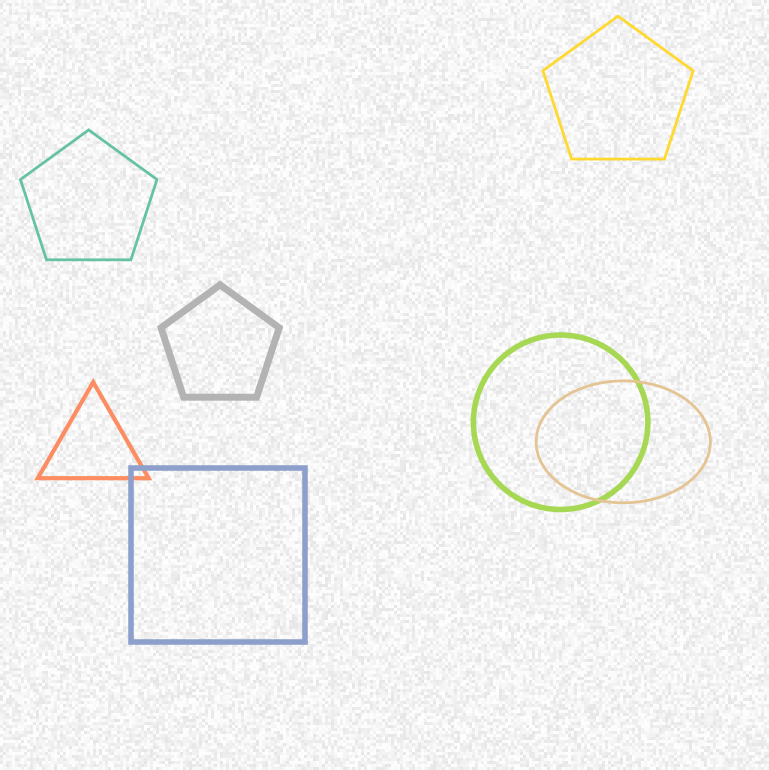[{"shape": "pentagon", "thickness": 1, "radius": 0.47, "center": [0.115, 0.738]}, {"shape": "triangle", "thickness": 1.5, "radius": 0.42, "center": [0.121, 0.421]}, {"shape": "square", "thickness": 2, "radius": 0.57, "center": [0.283, 0.279]}, {"shape": "circle", "thickness": 2, "radius": 0.57, "center": [0.728, 0.452]}, {"shape": "pentagon", "thickness": 1, "radius": 0.51, "center": [0.803, 0.876]}, {"shape": "oval", "thickness": 1, "radius": 0.57, "center": [0.809, 0.426]}, {"shape": "pentagon", "thickness": 2.5, "radius": 0.4, "center": [0.286, 0.549]}]